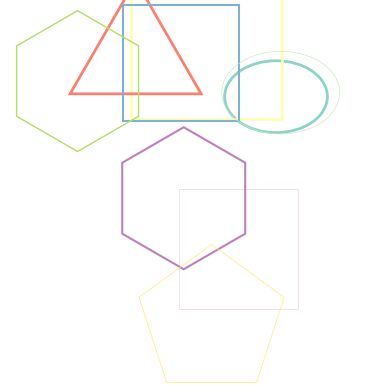[{"shape": "oval", "thickness": 2, "radius": 0.67, "center": [0.717, 0.749]}, {"shape": "square", "thickness": 2, "radius": 0.98, "center": [0.536, 0.887]}, {"shape": "triangle", "thickness": 2, "radius": 0.98, "center": [0.352, 0.855]}, {"shape": "square", "thickness": 1.5, "radius": 0.76, "center": [0.47, 0.836]}, {"shape": "hexagon", "thickness": 1, "radius": 0.91, "center": [0.202, 0.789]}, {"shape": "square", "thickness": 0.5, "radius": 0.78, "center": [0.619, 0.353]}, {"shape": "hexagon", "thickness": 1.5, "radius": 0.92, "center": [0.477, 0.485]}, {"shape": "oval", "thickness": 0.5, "radius": 0.77, "center": [0.729, 0.759]}, {"shape": "pentagon", "thickness": 0.5, "radius": 0.99, "center": [0.55, 0.167]}]